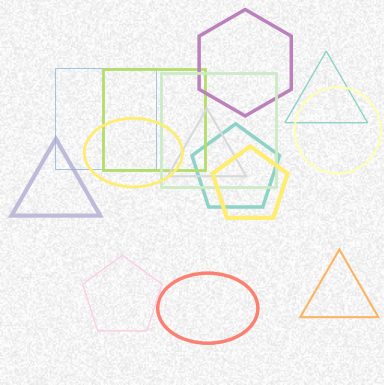[{"shape": "triangle", "thickness": 1, "radius": 0.62, "center": [0.847, 0.743]}, {"shape": "pentagon", "thickness": 2.5, "radius": 0.6, "center": [0.612, 0.559]}, {"shape": "circle", "thickness": 1.5, "radius": 0.56, "center": [0.877, 0.661]}, {"shape": "triangle", "thickness": 3, "radius": 0.67, "center": [0.145, 0.506]}, {"shape": "oval", "thickness": 2.5, "radius": 0.65, "center": [0.54, 0.2]}, {"shape": "square", "thickness": 0.5, "radius": 0.65, "center": [0.274, 0.692]}, {"shape": "triangle", "thickness": 1.5, "radius": 0.59, "center": [0.881, 0.235]}, {"shape": "square", "thickness": 2, "radius": 0.66, "center": [0.399, 0.69]}, {"shape": "pentagon", "thickness": 1, "radius": 0.54, "center": [0.318, 0.228]}, {"shape": "triangle", "thickness": 1.5, "radius": 0.59, "center": [0.537, 0.601]}, {"shape": "hexagon", "thickness": 2.5, "radius": 0.69, "center": [0.637, 0.837]}, {"shape": "square", "thickness": 2, "radius": 0.74, "center": [0.568, 0.662]}, {"shape": "pentagon", "thickness": 3, "radius": 0.51, "center": [0.65, 0.517]}, {"shape": "oval", "thickness": 2, "radius": 0.64, "center": [0.346, 0.604]}]